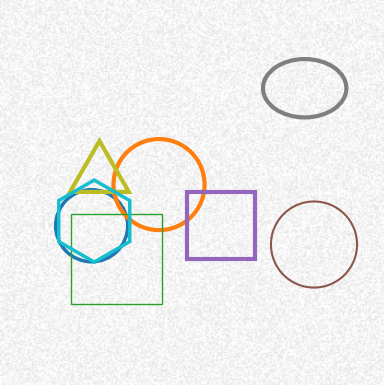[{"shape": "circle", "thickness": 2.5, "radius": 0.47, "center": [0.238, 0.414]}, {"shape": "circle", "thickness": 3, "radius": 0.59, "center": [0.413, 0.521]}, {"shape": "square", "thickness": 1, "radius": 0.58, "center": [0.303, 0.326]}, {"shape": "square", "thickness": 3, "radius": 0.44, "center": [0.574, 0.415]}, {"shape": "circle", "thickness": 1.5, "radius": 0.56, "center": [0.816, 0.365]}, {"shape": "oval", "thickness": 3, "radius": 0.54, "center": [0.791, 0.771]}, {"shape": "triangle", "thickness": 3, "radius": 0.44, "center": [0.258, 0.546]}, {"shape": "hexagon", "thickness": 2.5, "radius": 0.53, "center": [0.245, 0.426]}]